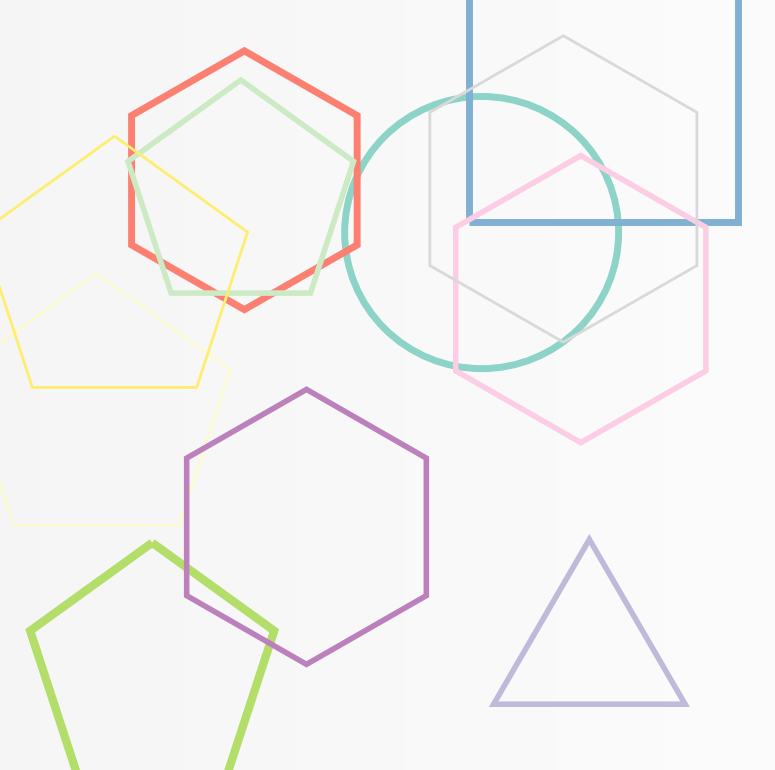[{"shape": "circle", "thickness": 2.5, "radius": 0.88, "center": [0.621, 0.698]}, {"shape": "pentagon", "thickness": 0.5, "radius": 0.91, "center": [0.125, 0.464]}, {"shape": "triangle", "thickness": 2, "radius": 0.71, "center": [0.76, 0.157]}, {"shape": "hexagon", "thickness": 2.5, "radius": 0.84, "center": [0.315, 0.766]}, {"shape": "square", "thickness": 2.5, "radius": 0.87, "center": [0.779, 0.885]}, {"shape": "pentagon", "thickness": 3, "radius": 0.83, "center": [0.196, 0.13]}, {"shape": "hexagon", "thickness": 2, "radius": 0.93, "center": [0.749, 0.612]}, {"shape": "hexagon", "thickness": 1, "radius": 0.99, "center": [0.727, 0.755]}, {"shape": "hexagon", "thickness": 2, "radius": 0.89, "center": [0.395, 0.316]}, {"shape": "pentagon", "thickness": 2, "radius": 0.77, "center": [0.311, 0.743]}, {"shape": "pentagon", "thickness": 1, "radius": 0.9, "center": [0.148, 0.643]}]